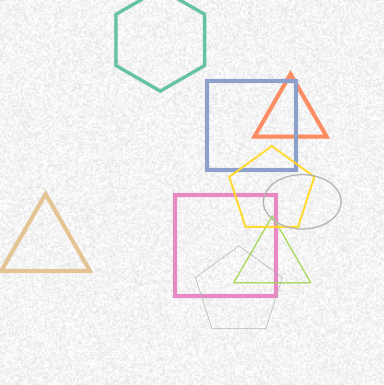[{"shape": "hexagon", "thickness": 2.5, "radius": 0.66, "center": [0.416, 0.896]}, {"shape": "triangle", "thickness": 3, "radius": 0.54, "center": [0.755, 0.699]}, {"shape": "square", "thickness": 3, "radius": 0.58, "center": [0.654, 0.674]}, {"shape": "square", "thickness": 3, "radius": 0.65, "center": [0.586, 0.363]}, {"shape": "triangle", "thickness": 1, "radius": 0.58, "center": [0.707, 0.323]}, {"shape": "pentagon", "thickness": 1.5, "radius": 0.58, "center": [0.706, 0.505]}, {"shape": "triangle", "thickness": 3, "radius": 0.67, "center": [0.118, 0.363]}, {"shape": "pentagon", "thickness": 0.5, "radius": 0.59, "center": [0.621, 0.242]}, {"shape": "oval", "thickness": 1, "radius": 0.51, "center": [0.785, 0.476]}]